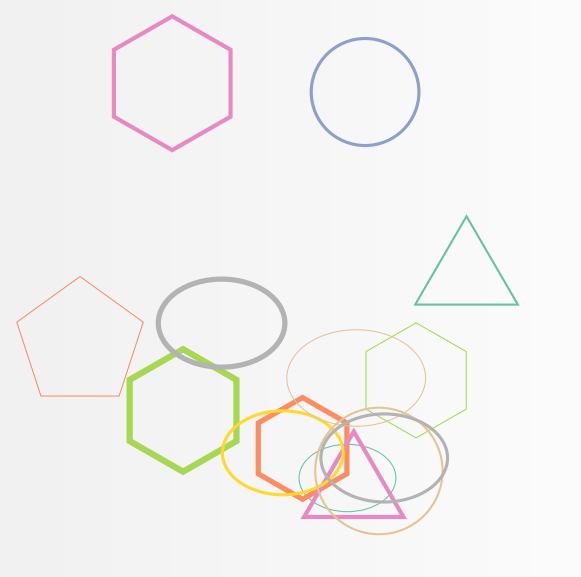[{"shape": "oval", "thickness": 0.5, "radius": 0.42, "center": [0.598, 0.171]}, {"shape": "triangle", "thickness": 1, "radius": 0.51, "center": [0.803, 0.523]}, {"shape": "pentagon", "thickness": 0.5, "radius": 0.57, "center": [0.138, 0.406]}, {"shape": "hexagon", "thickness": 2.5, "radius": 0.44, "center": [0.521, 0.223]}, {"shape": "circle", "thickness": 1.5, "radius": 0.46, "center": [0.628, 0.84]}, {"shape": "triangle", "thickness": 2, "radius": 0.49, "center": [0.609, 0.153]}, {"shape": "hexagon", "thickness": 2, "radius": 0.58, "center": [0.296, 0.855]}, {"shape": "hexagon", "thickness": 3, "radius": 0.53, "center": [0.315, 0.288]}, {"shape": "hexagon", "thickness": 0.5, "radius": 0.5, "center": [0.716, 0.34]}, {"shape": "oval", "thickness": 1.5, "radius": 0.52, "center": [0.487, 0.215]}, {"shape": "oval", "thickness": 0.5, "radius": 0.6, "center": [0.613, 0.345]}, {"shape": "circle", "thickness": 1, "radius": 0.55, "center": [0.652, 0.184]}, {"shape": "oval", "thickness": 2.5, "radius": 0.54, "center": [0.381, 0.44]}, {"shape": "oval", "thickness": 1.5, "radius": 0.54, "center": [0.661, 0.206]}]